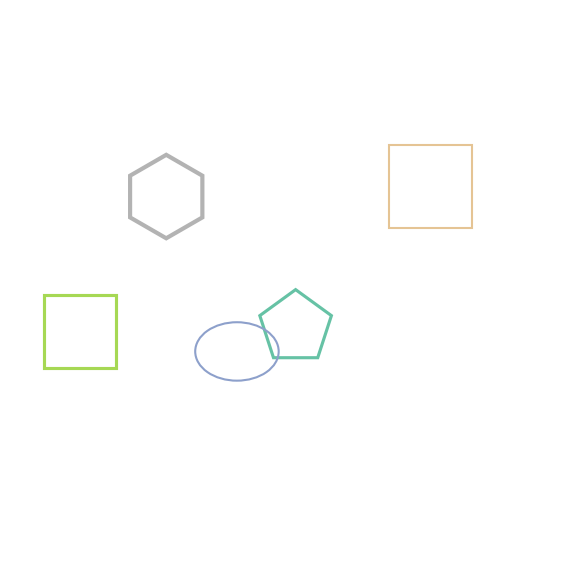[{"shape": "pentagon", "thickness": 1.5, "radius": 0.33, "center": [0.512, 0.432]}, {"shape": "oval", "thickness": 1, "radius": 0.36, "center": [0.41, 0.391]}, {"shape": "square", "thickness": 1.5, "radius": 0.31, "center": [0.138, 0.425]}, {"shape": "square", "thickness": 1, "radius": 0.36, "center": [0.745, 0.676]}, {"shape": "hexagon", "thickness": 2, "radius": 0.36, "center": [0.288, 0.659]}]